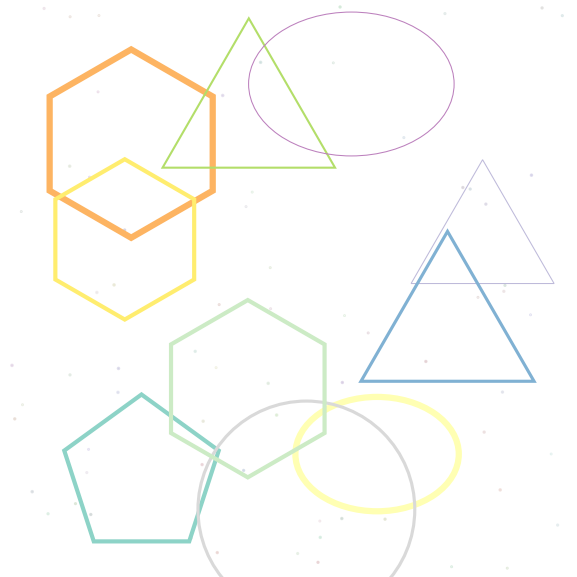[{"shape": "pentagon", "thickness": 2, "radius": 0.7, "center": [0.245, 0.175]}, {"shape": "oval", "thickness": 3, "radius": 0.71, "center": [0.653, 0.213]}, {"shape": "triangle", "thickness": 0.5, "radius": 0.71, "center": [0.836, 0.58]}, {"shape": "triangle", "thickness": 1.5, "radius": 0.87, "center": [0.775, 0.425]}, {"shape": "hexagon", "thickness": 3, "radius": 0.82, "center": [0.227, 0.75]}, {"shape": "triangle", "thickness": 1, "radius": 0.86, "center": [0.431, 0.795]}, {"shape": "circle", "thickness": 1.5, "radius": 0.94, "center": [0.531, 0.117]}, {"shape": "oval", "thickness": 0.5, "radius": 0.89, "center": [0.608, 0.854]}, {"shape": "hexagon", "thickness": 2, "radius": 0.77, "center": [0.429, 0.326]}, {"shape": "hexagon", "thickness": 2, "radius": 0.69, "center": [0.216, 0.585]}]